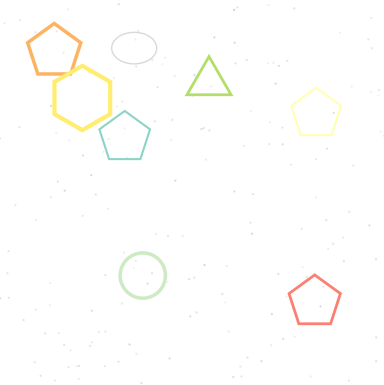[{"shape": "pentagon", "thickness": 1.5, "radius": 0.35, "center": [0.324, 0.643]}, {"shape": "pentagon", "thickness": 1.5, "radius": 0.34, "center": [0.821, 0.704]}, {"shape": "pentagon", "thickness": 2, "radius": 0.35, "center": [0.817, 0.216]}, {"shape": "pentagon", "thickness": 2.5, "radius": 0.36, "center": [0.141, 0.867]}, {"shape": "triangle", "thickness": 2, "radius": 0.33, "center": [0.543, 0.787]}, {"shape": "oval", "thickness": 1, "radius": 0.29, "center": [0.349, 0.875]}, {"shape": "circle", "thickness": 2.5, "radius": 0.29, "center": [0.371, 0.284]}, {"shape": "hexagon", "thickness": 3, "radius": 0.42, "center": [0.214, 0.745]}]